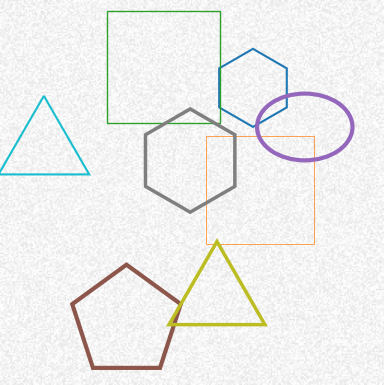[{"shape": "hexagon", "thickness": 1.5, "radius": 0.51, "center": [0.657, 0.772]}, {"shape": "square", "thickness": 0.5, "radius": 0.7, "center": [0.675, 0.507]}, {"shape": "square", "thickness": 1, "radius": 0.73, "center": [0.424, 0.826]}, {"shape": "oval", "thickness": 3, "radius": 0.62, "center": [0.792, 0.67]}, {"shape": "pentagon", "thickness": 3, "radius": 0.74, "center": [0.329, 0.164]}, {"shape": "hexagon", "thickness": 2.5, "radius": 0.67, "center": [0.494, 0.583]}, {"shape": "triangle", "thickness": 2.5, "radius": 0.72, "center": [0.564, 0.229]}, {"shape": "triangle", "thickness": 1.5, "radius": 0.68, "center": [0.114, 0.615]}]